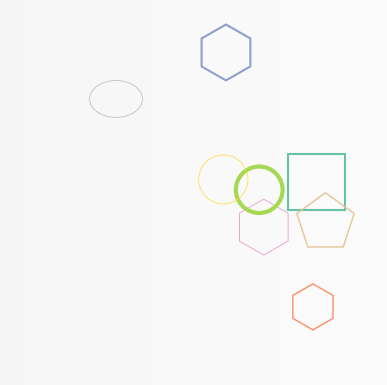[{"shape": "square", "thickness": 1.5, "radius": 0.37, "center": [0.818, 0.528]}, {"shape": "hexagon", "thickness": 1, "radius": 0.3, "center": [0.808, 0.203]}, {"shape": "hexagon", "thickness": 1.5, "radius": 0.36, "center": [0.583, 0.864]}, {"shape": "hexagon", "thickness": 0.5, "radius": 0.36, "center": [0.681, 0.41]}, {"shape": "circle", "thickness": 3, "radius": 0.3, "center": [0.669, 0.507]}, {"shape": "circle", "thickness": 0.5, "radius": 0.32, "center": [0.576, 0.534]}, {"shape": "pentagon", "thickness": 1, "radius": 0.39, "center": [0.84, 0.421]}, {"shape": "oval", "thickness": 0.5, "radius": 0.34, "center": [0.299, 0.743]}]